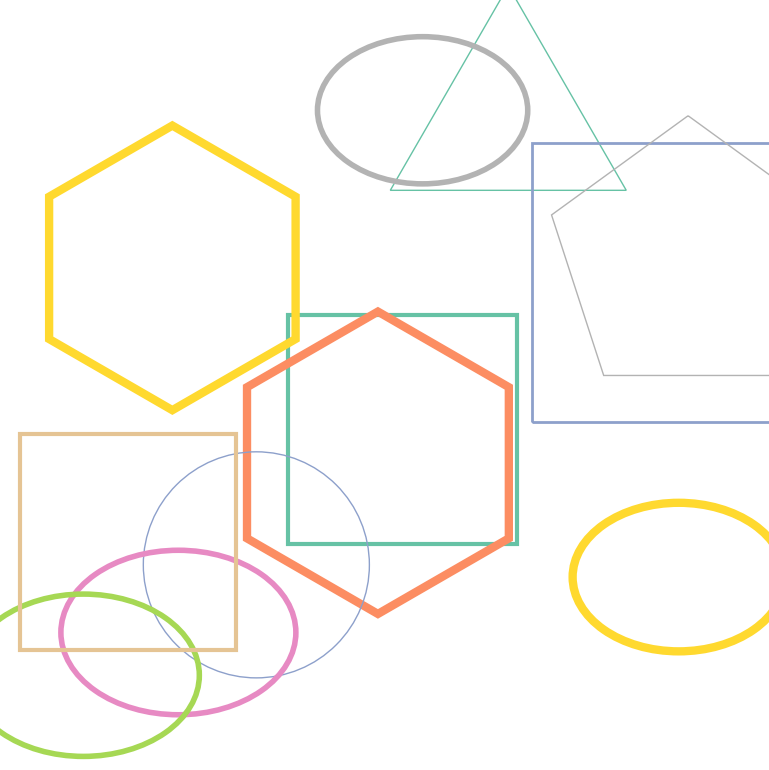[{"shape": "triangle", "thickness": 0.5, "radius": 0.88, "center": [0.66, 0.841]}, {"shape": "square", "thickness": 1.5, "radius": 0.74, "center": [0.522, 0.443]}, {"shape": "hexagon", "thickness": 3, "radius": 0.98, "center": [0.491, 0.399]}, {"shape": "circle", "thickness": 0.5, "radius": 0.73, "center": [0.333, 0.266]}, {"shape": "square", "thickness": 1, "radius": 0.91, "center": [0.872, 0.633]}, {"shape": "oval", "thickness": 2, "radius": 0.76, "center": [0.232, 0.179]}, {"shape": "oval", "thickness": 2, "radius": 0.75, "center": [0.108, 0.123]}, {"shape": "hexagon", "thickness": 3, "radius": 0.92, "center": [0.224, 0.652]}, {"shape": "oval", "thickness": 3, "radius": 0.69, "center": [0.881, 0.251]}, {"shape": "square", "thickness": 1.5, "radius": 0.7, "center": [0.166, 0.296]}, {"shape": "oval", "thickness": 2, "radius": 0.68, "center": [0.549, 0.857]}, {"shape": "pentagon", "thickness": 0.5, "radius": 0.93, "center": [0.894, 0.663]}]